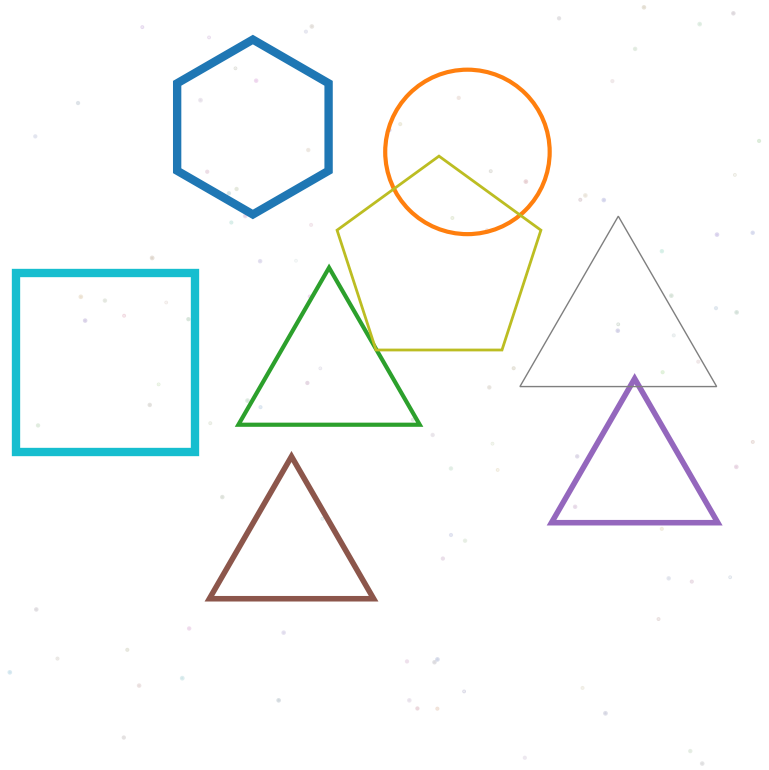[{"shape": "hexagon", "thickness": 3, "radius": 0.57, "center": [0.328, 0.835]}, {"shape": "circle", "thickness": 1.5, "radius": 0.53, "center": [0.607, 0.803]}, {"shape": "triangle", "thickness": 1.5, "radius": 0.68, "center": [0.427, 0.516]}, {"shape": "triangle", "thickness": 2, "radius": 0.62, "center": [0.824, 0.384]}, {"shape": "triangle", "thickness": 2, "radius": 0.62, "center": [0.379, 0.284]}, {"shape": "triangle", "thickness": 0.5, "radius": 0.74, "center": [0.803, 0.572]}, {"shape": "pentagon", "thickness": 1, "radius": 0.7, "center": [0.57, 0.658]}, {"shape": "square", "thickness": 3, "radius": 0.58, "center": [0.137, 0.529]}]